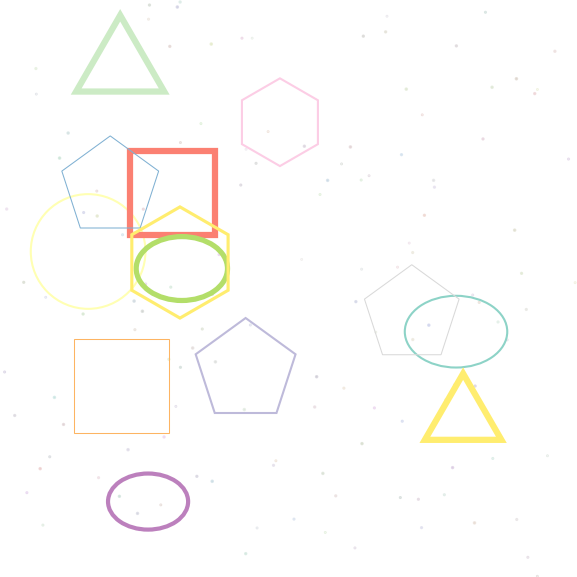[{"shape": "oval", "thickness": 1, "radius": 0.44, "center": [0.79, 0.425]}, {"shape": "circle", "thickness": 1, "radius": 0.5, "center": [0.153, 0.564]}, {"shape": "pentagon", "thickness": 1, "radius": 0.45, "center": [0.425, 0.358]}, {"shape": "square", "thickness": 3, "radius": 0.37, "center": [0.299, 0.665]}, {"shape": "pentagon", "thickness": 0.5, "radius": 0.44, "center": [0.191, 0.676]}, {"shape": "square", "thickness": 0.5, "radius": 0.41, "center": [0.21, 0.331]}, {"shape": "oval", "thickness": 2.5, "radius": 0.4, "center": [0.315, 0.534]}, {"shape": "hexagon", "thickness": 1, "radius": 0.38, "center": [0.485, 0.788]}, {"shape": "pentagon", "thickness": 0.5, "radius": 0.43, "center": [0.713, 0.455]}, {"shape": "oval", "thickness": 2, "radius": 0.35, "center": [0.256, 0.131]}, {"shape": "triangle", "thickness": 3, "radius": 0.44, "center": [0.208, 0.885]}, {"shape": "triangle", "thickness": 3, "radius": 0.38, "center": [0.802, 0.276]}, {"shape": "hexagon", "thickness": 1.5, "radius": 0.48, "center": [0.312, 0.545]}]